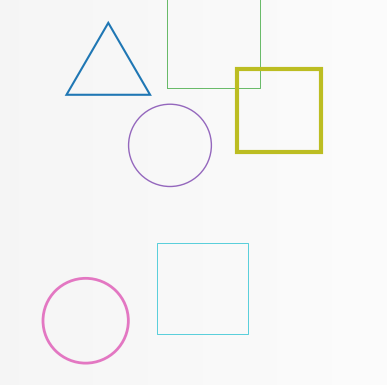[{"shape": "triangle", "thickness": 1.5, "radius": 0.62, "center": [0.279, 0.816]}, {"shape": "square", "thickness": 0.5, "radius": 0.6, "center": [0.551, 0.892]}, {"shape": "circle", "thickness": 1, "radius": 0.53, "center": [0.439, 0.622]}, {"shape": "circle", "thickness": 2, "radius": 0.55, "center": [0.221, 0.167]}, {"shape": "square", "thickness": 3, "radius": 0.54, "center": [0.72, 0.712]}, {"shape": "square", "thickness": 0.5, "radius": 0.59, "center": [0.522, 0.25]}]